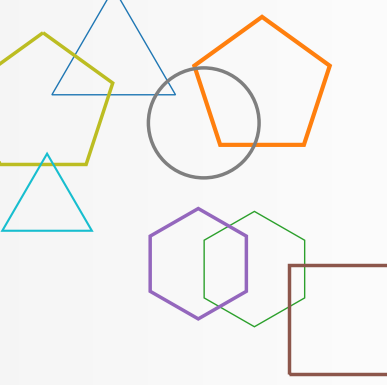[{"shape": "triangle", "thickness": 1, "radius": 0.92, "center": [0.293, 0.846]}, {"shape": "pentagon", "thickness": 3, "radius": 0.92, "center": [0.676, 0.772]}, {"shape": "hexagon", "thickness": 1, "radius": 0.75, "center": [0.657, 0.301]}, {"shape": "hexagon", "thickness": 2.5, "radius": 0.72, "center": [0.512, 0.315]}, {"shape": "square", "thickness": 2.5, "radius": 0.7, "center": [0.887, 0.171]}, {"shape": "circle", "thickness": 2.5, "radius": 0.71, "center": [0.526, 0.681]}, {"shape": "pentagon", "thickness": 2.5, "radius": 0.95, "center": [0.111, 0.726]}, {"shape": "triangle", "thickness": 1.5, "radius": 0.67, "center": [0.122, 0.467]}]